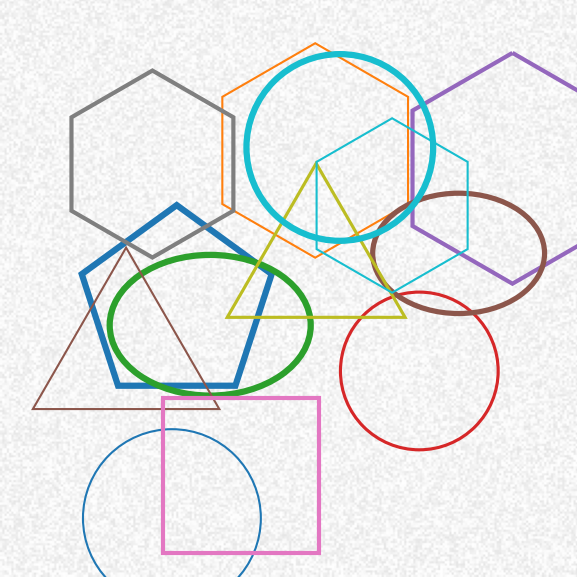[{"shape": "pentagon", "thickness": 3, "radius": 0.86, "center": [0.306, 0.471]}, {"shape": "circle", "thickness": 1, "radius": 0.77, "center": [0.298, 0.102]}, {"shape": "hexagon", "thickness": 1, "radius": 0.93, "center": [0.546, 0.739]}, {"shape": "oval", "thickness": 3, "radius": 0.87, "center": [0.364, 0.436]}, {"shape": "circle", "thickness": 1.5, "radius": 0.68, "center": [0.726, 0.357]}, {"shape": "hexagon", "thickness": 2, "radius": 1.0, "center": [0.887, 0.708]}, {"shape": "oval", "thickness": 2.5, "radius": 0.74, "center": [0.794, 0.56]}, {"shape": "triangle", "thickness": 1, "radius": 0.93, "center": [0.218, 0.384]}, {"shape": "square", "thickness": 2, "radius": 0.67, "center": [0.417, 0.176]}, {"shape": "hexagon", "thickness": 2, "radius": 0.81, "center": [0.264, 0.715]}, {"shape": "triangle", "thickness": 1.5, "radius": 0.89, "center": [0.547, 0.539]}, {"shape": "hexagon", "thickness": 1, "radius": 0.76, "center": [0.679, 0.643]}, {"shape": "circle", "thickness": 3, "radius": 0.81, "center": [0.588, 0.744]}]